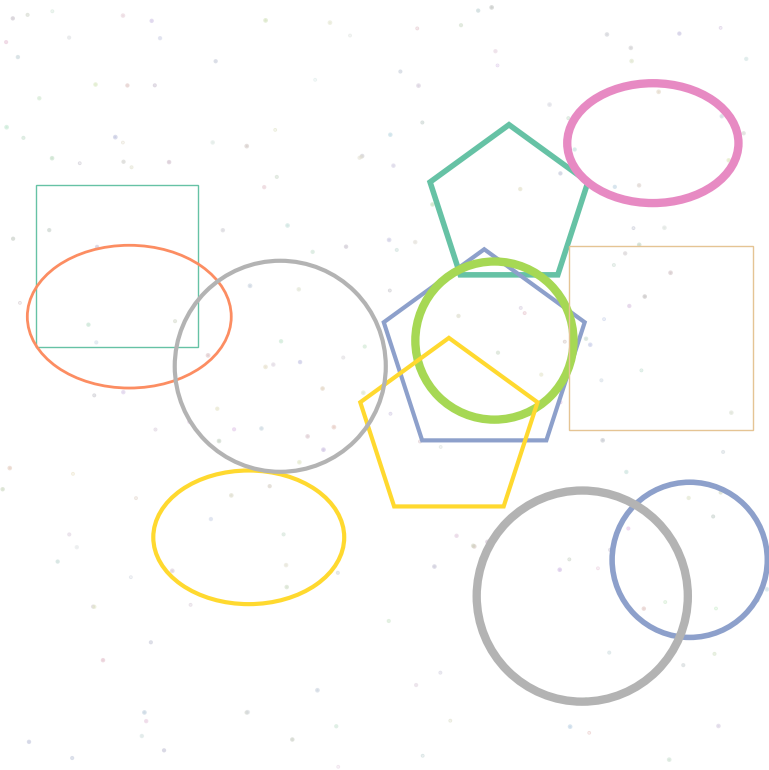[{"shape": "square", "thickness": 0.5, "radius": 0.53, "center": [0.151, 0.654]}, {"shape": "pentagon", "thickness": 2, "radius": 0.54, "center": [0.661, 0.73]}, {"shape": "oval", "thickness": 1, "radius": 0.66, "center": [0.168, 0.589]}, {"shape": "pentagon", "thickness": 1.5, "radius": 0.69, "center": [0.629, 0.539]}, {"shape": "circle", "thickness": 2, "radius": 0.5, "center": [0.896, 0.273]}, {"shape": "oval", "thickness": 3, "radius": 0.56, "center": [0.848, 0.814]}, {"shape": "circle", "thickness": 3, "radius": 0.51, "center": [0.642, 0.558]}, {"shape": "pentagon", "thickness": 1.5, "radius": 0.61, "center": [0.583, 0.44]}, {"shape": "oval", "thickness": 1.5, "radius": 0.62, "center": [0.323, 0.302]}, {"shape": "square", "thickness": 0.5, "radius": 0.6, "center": [0.858, 0.561]}, {"shape": "circle", "thickness": 3, "radius": 0.69, "center": [0.756, 0.226]}, {"shape": "circle", "thickness": 1.5, "radius": 0.69, "center": [0.364, 0.524]}]